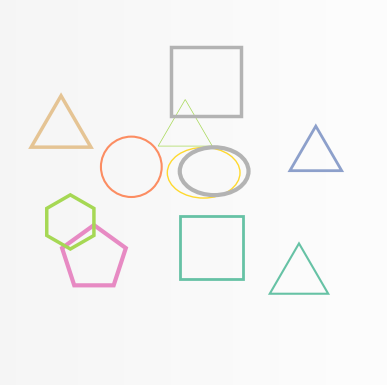[{"shape": "square", "thickness": 2, "radius": 0.41, "center": [0.545, 0.358]}, {"shape": "triangle", "thickness": 1.5, "radius": 0.44, "center": [0.772, 0.281]}, {"shape": "circle", "thickness": 1.5, "radius": 0.39, "center": [0.339, 0.567]}, {"shape": "triangle", "thickness": 2, "radius": 0.39, "center": [0.815, 0.595]}, {"shape": "pentagon", "thickness": 3, "radius": 0.43, "center": [0.242, 0.329]}, {"shape": "hexagon", "thickness": 2.5, "radius": 0.35, "center": [0.182, 0.424]}, {"shape": "triangle", "thickness": 0.5, "radius": 0.4, "center": [0.478, 0.661]}, {"shape": "oval", "thickness": 1, "radius": 0.47, "center": [0.526, 0.551]}, {"shape": "triangle", "thickness": 2.5, "radius": 0.44, "center": [0.158, 0.662]}, {"shape": "oval", "thickness": 3, "radius": 0.44, "center": [0.553, 0.555]}, {"shape": "square", "thickness": 2.5, "radius": 0.45, "center": [0.531, 0.788]}]